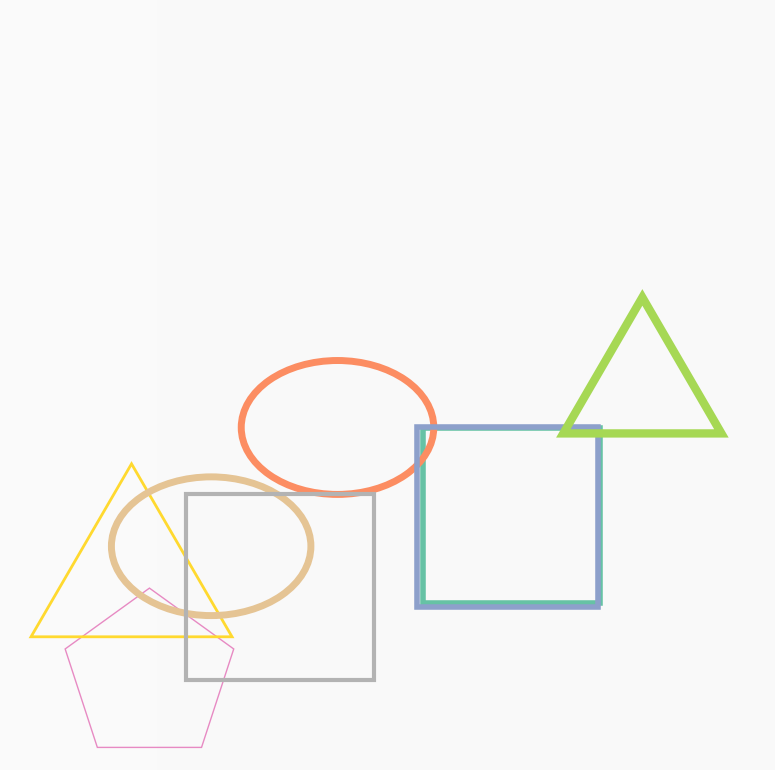[{"shape": "square", "thickness": 2, "radius": 0.57, "center": [0.66, 0.33]}, {"shape": "oval", "thickness": 2.5, "radius": 0.62, "center": [0.435, 0.445]}, {"shape": "square", "thickness": 2, "radius": 0.58, "center": [0.655, 0.329]}, {"shape": "pentagon", "thickness": 0.5, "radius": 0.57, "center": [0.193, 0.122]}, {"shape": "triangle", "thickness": 3, "radius": 0.59, "center": [0.829, 0.496]}, {"shape": "triangle", "thickness": 1, "radius": 0.75, "center": [0.17, 0.248]}, {"shape": "oval", "thickness": 2.5, "radius": 0.64, "center": [0.272, 0.291]}, {"shape": "square", "thickness": 1.5, "radius": 0.61, "center": [0.361, 0.238]}]